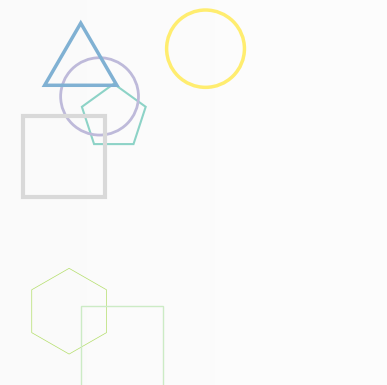[{"shape": "pentagon", "thickness": 1.5, "radius": 0.43, "center": [0.294, 0.696]}, {"shape": "circle", "thickness": 2, "radius": 0.5, "center": [0.257, 0.75]}, {"shape": "triangle", "thickness": 2.5, "radius": 0.54, "center": [0.208, 0.832]}, {"shape": "hexagon", "thickness": 0.5, "radius": 0.56, "center": [0.178, 0.192]}, {"shape": "square", "thickness": 3, "radius": 0.53, "center": [0.165, 0.594]}, {"shape": "square", "thickness": 1, "radius": 0.53, "center": [0.315, 0.1]}, {"shape": "circle", "thickness": 2.5, "radius": 0.5, "center": [0.53, 0.874]}]